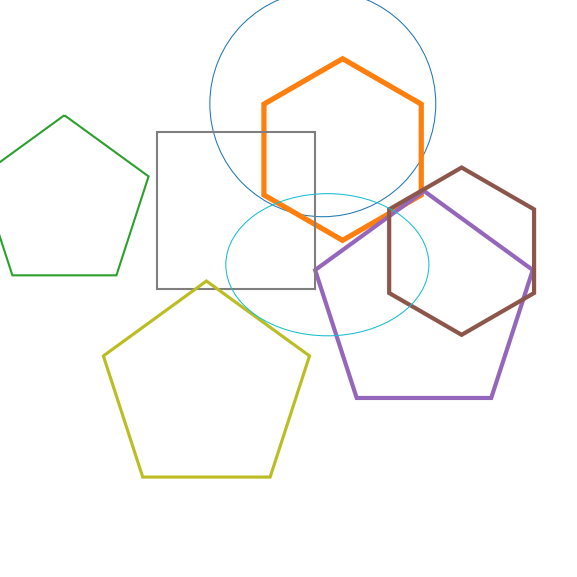[{"shape": "circle", "thickness": 0.5, "radius": 0.98, "center": [0.559, 0.819]}, {"shape": "hexagon", "thickness": 2.5, "radius": 0.79, "center": [0.593, 0.74]}, {"shape": "pentagon", "thickness": 1, "radius": 0.77, "center": [0.112, 0.646]}, {"shape": "pentagon", "thickness": 2, "radius": 0.99, "center": [0.734, 0.47]}, {"shape": "hexagon", "thickness": 2, "radius": 0.72, "center": [0.799, 0.564]}, {"shape": "square", "thickness": 1, "radius": 0.68, "center": [0.409, 0.634]}, {"shape": "pentagon", "thickness": 1.5, "radius": 0.94, "center": [0.357, 0.325]}, {"shape": "oval", "thickness": 0.5, "radius": 0.88, "center": [0.567, 0.541]}]